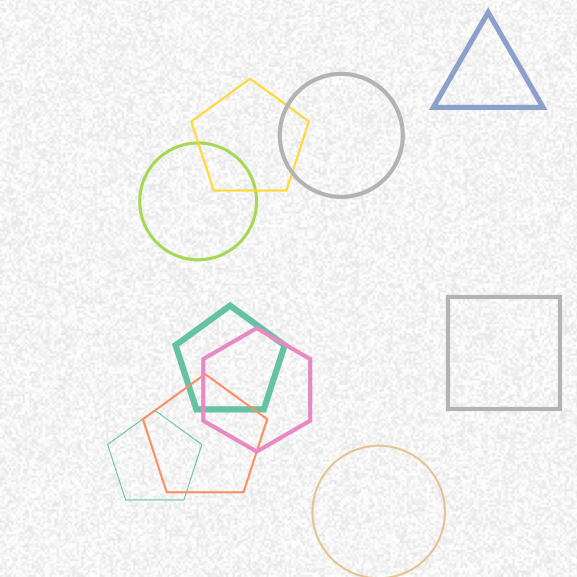[{"shape": "pentagon", "thickness": 0.5, "radius": 0.43, "center": [0.268, 0.203]}, {"shape": "pentagon", "thickness": 3, "radius": 0.5, "center": [0.398, 0.371]}, {"shape": "pentagon", "thickness": 1, "radius": 0.57, "center": [0.355, 0.238]}, {"shape": "triangle", "thickness": 2.5, "radius": 0.55, "center": [0.845, 0.868]}, {"shape": "hexagon", "thickness": 2, "radius": 0.53, "center": [0.445, 0.324]}, {"shape": "circle", "thickness": 1.5, "radius": 0.51, "center": [0.343, 0.65]}, {"shape": "pentagon", "thickness": 1, "radius": 0.54, "center": [0.433, 0.756]}, {"shape": "circle", "thickness": 1, "radius": 0.57, "center": [0.656, 0.113]}, {"shape": "square", "thickness": 2, "radius": 0.49, "center": [0.872, 0.387]}, {"shape": "circle", "thickness": 2, "radius": 0.53, "center": [0.591, 0.765]}]